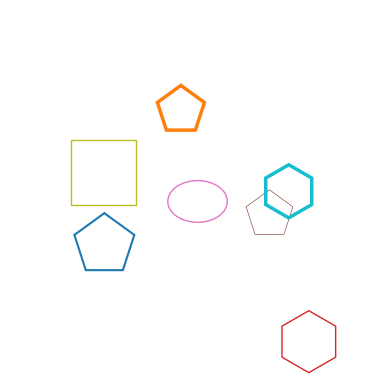[{"shape": "pentagon", "thickness": 1.5, "radius": 0.41, "center": [0.271, 0.364]}, {"shape": "pentagon", "thickness": 2.5, "radius": 0.32, "center": [0.47, 0.714]}, {"shape": "hexagon", "thickness": 1, "radius": 0.4, "center": [0.802, 0.113]}, {"shape": "pentagon", "thickness": 0.5, "radius": 0.32, "center": [0.7, 0.443]}, {"shape": "oval", "thickness": 1, "radius": 0.39, "center": [0.513, 0.477]}, {"shape": "square", "thickness": 1, "radius": 0.42, "center": [0.269, 0.551]}, {"shape": "hexagon", "thickness": 2.5, "radius": 0.34, "center": [0.75, 0.503]}]